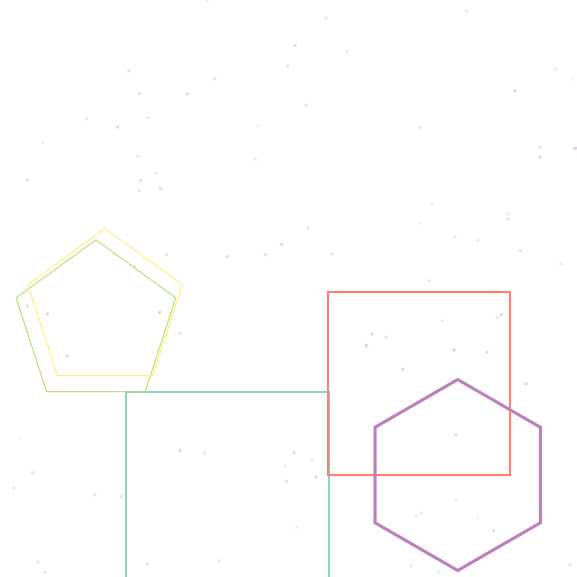[{"shape": "square", "thickness": 1, "radius": 0.88, "center": [0.394, 0.145]}, {"shape": "square", "thickness": 1, "radius": 0.79, "center": [0.726, 0.335]}, {"shape": "pentagon", "thickness": 0.5, "radius": 0.73, "center": [0.166, 0.438]}, {"shape": "hexagon", "thickness": 1.5, "radius": 0.83, "center": [0.793, 0.177]}, {"shape": "pentagon", "thickness": 0.5, "radius": 0.7, "center": [0.182, 0.463]}]